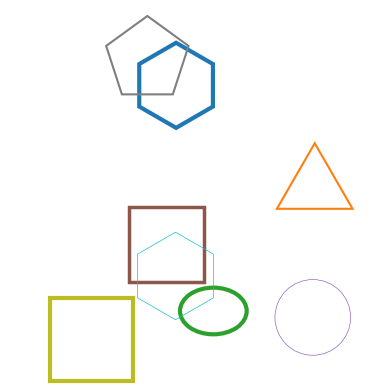[{"shape": "hexagon", "thickness": 3, "radius": 0.55, "center": [0.457, 0.778]}, {"shape": "triangle", "thickness": 1.5, "radius": 0.57, "center": [0.817, 0.514]}, {"shape": "oval", "thickness": 3, "radius": 0.43, "center": [0.554, 0.192]}, {"shape": "circle", "thickness": 0.5, "radius": 0.49, "center": [0.812, 0.176]}, {"shape": "square", "thickness": 2.5, "radius": 0.49, "center": [0.433, 0.365]}, {"shape": "pentagon", "thickness": 1.5, "radius": 0.56, "center": [0.383, 0.846]}, {"shape": "square", "thickness": 3, "radius": 0.54, "center": [0.238, 0.118]}, {"shape": "hexagon", "thickness": 0.5, "radius": 0.57, "center": [0.456, 0.283]}]